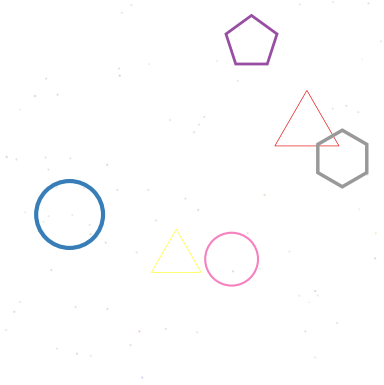[{"shape": "triangle", "thickness": 0.5, "radius": 0.48, "center": [0.797, 0.669]}, {"shape": "circle", "thickness": 3, "radius": 0.43, "center": [0.181, 0.443]}, {"shape": "pentagon", "thickness": 2, "radius": 0.35, "center": [0.653, 0.89]}, {"shape": "triangle", "thickness": 0.5, "radius": 0.37, "center": [0.458, 0.33]}, {"shape": "circle", "thickness": 1.5, "radius": 0.34, "center": [0.602, 0.327]}, {"shape": "hexagon", "thickness": 2.5, "radius": 0.37, "center": [0.889, 0.588]}]